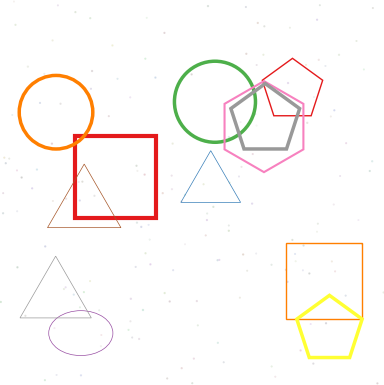[{"shape": "square", "thickness": 3, "radius": 0.53, "center": [0.3, 0.541]}, {"shape": "pentagon", "thickness": 1, "radius": 0.41, "center": [0.76, 0.766]}, {"shape": "triangle", "thickness": 0.5, "radius": 0.45, "center": [0.547, 0.519]}, {"shape": "circle", "thickness": 2.5, "radius": 0.53, "center": [0.558, 0.736]}, {"shape": "oval", "thickness": 0.5, "radius": 0.42, "center": [0.21, 0.135]}, {"shape": "square", "thickness": 1, "radius": 0.49, "center": [0.842, 0.269]}, {"shape": "circle", "thickness": 2.5, "radius": 0.48, "center": [0.146, 0.709]}, {"shape": "pentagon", "thickness": 2.5, "radius": 0.45, "center": [0.856, 0.144]}, {"shape": "triangle", "thickness": 0.5, "radius": 0.55, "center": [0.219, 0.464]}, {"shape": "hexagon", "thickness": 1.5, "radius": 0.59, "center": [0.686, 0.671]}, {"shape": "pentagon", "thickness": 2.5, "radius": 0.47, "center": [0.689, 0.689]}, {"shape": "triangle", "thickness": 0.5, "radius": 0.53, "center": [0.145, 0.228]}]